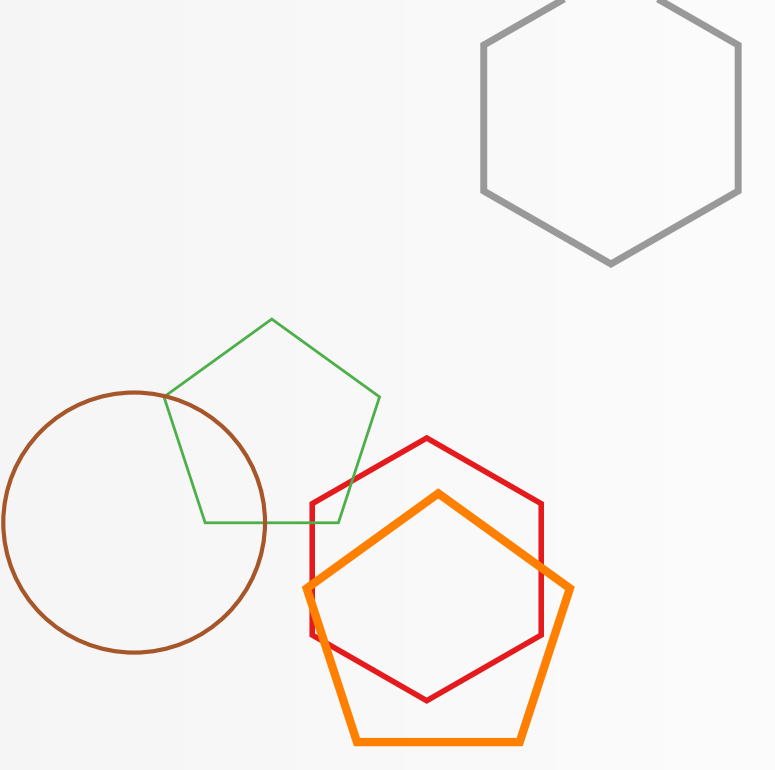[{"shape": "hexagon", "thickness": 2, "radius": 0.85, "center": [0.551, 0.261]}, {"shape": "pentagon", "thickness": 1, "radius": 0.73, "center": [0.351, 0.439]}, {"shape": "pentagon", "thickness": 3, "radius": 0.89, "center": [0.566, 0.181]}, {"shape": "circle", "thickness": 1.5, "radius": 0.84, "center": [0.173, 0.321]}, {"shape": "hexagon", "thickness": 2.5, "radius": 0.95, "center": [0.788, 0.847]}]